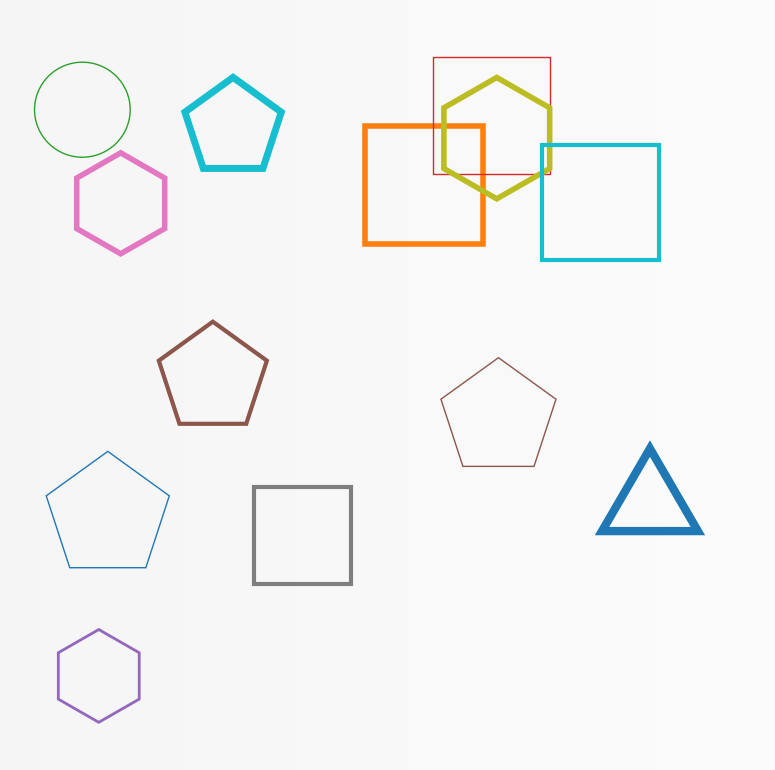[{"shape": "pentagon", "thickness": 0.5, "radius": 0.42, "center": [0.139, 0.33]}, {"shape": "triangle", "thickness": 3, "radius": 0.36, "center": [0.839, 0.346]}, {"shape": "square", "thickness": 2, "radius": 0.38, "center": [0.547, 0.76]}, {"shape": "circle", "thickness": 0.5, "radius": 0.31, "center": [0.106, 0.858]}, {"shape": "square", "thickness": 0.5, "radius": 0.38, "center": [0.634, 0.85]}, {"shape": "hexagon", "thickness": 1, "radius": 0.3, "center": [0.127, 0.122]}, {"shape": "pentagon", "thickness": 0.5, "radius": 0.39, "center": [0.643, 0.457]}, {"shape": "pentagon", "thickness": 1.5, "radius": 0.37, "center": [0.275, 0.509]}, {"shape": "hexagon", "thickness": 2, "radius": 0.33, "center": [0.156, 0.736]}, {"shape": "square", "thickness": 1.5, "radius": 0.31, "center": [0.39, 0.305]}, {"shape": "hexagon", "thickness": 2, "radius": 0.39, "center": [0.641, 0.821]}, {"shape": "pentagon", "thickness": 2.5, "radius": 0.33, "center": [0.301, 0.834]}, {"shape": "square", "thickness": 1.5, "radius": 0.38, "center": [0.775, 0.737]}]